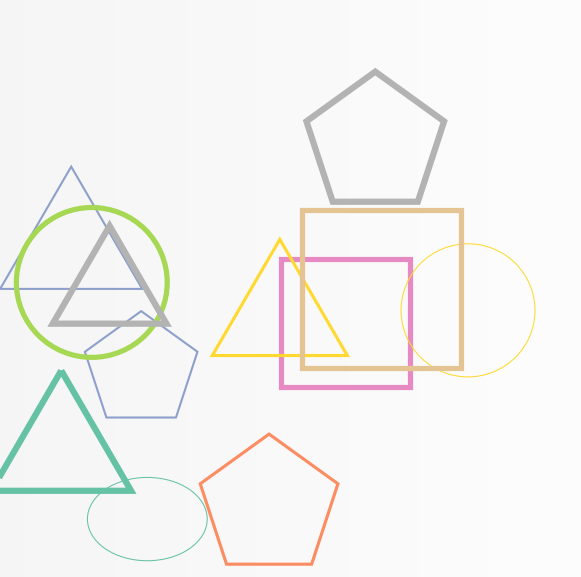[{"shape": "oval", "thickness": 0.5, "radius": 0.52, "center": [0.253, 0.1]}, {"shape": "triangle", "thickness": 3, "radius": 0.69, "center": [0.105, 0.219]}, {"shape": "pentagon", "thickness": 1.5, "radius": 0.62, "center": [0.463, 0.123]}, {"shape": "triangle", "thickness": 1, "radius": 0.71, "center": [0.122, 0.569]}, {"shape": "pentagon", "thickness": 1, "radius": 0.51, "center": [0.243, 0.359]}, {"shape": "square", "thickness": 2.5, "radius": 0.56, "center": [0.594, 0.44]}, {"shape": "circle", "thickness": 2.5, "radius": 0.65, "center": [0.158, 0.51]}, {"shape": "triangle", "thickness": 1.5, "radius": 0.67, "center": [0.481, 0.451]}, {"shape": "circle", "thickness": 0.5, "radius": 0.58, "center": [0.805, 0.462]}, {"shape": "square", "thickness": 2.5, "radius": 0.69, "center": [0.656, 0.499]}, {"shape": "pentagon", "thickness": 3, "radius": 0.62, "center": [0.646, 0.751]}, {"shape": "triangle", "thickness": 3, "radius": 0.56, "center": [0.189, 0.495]}]